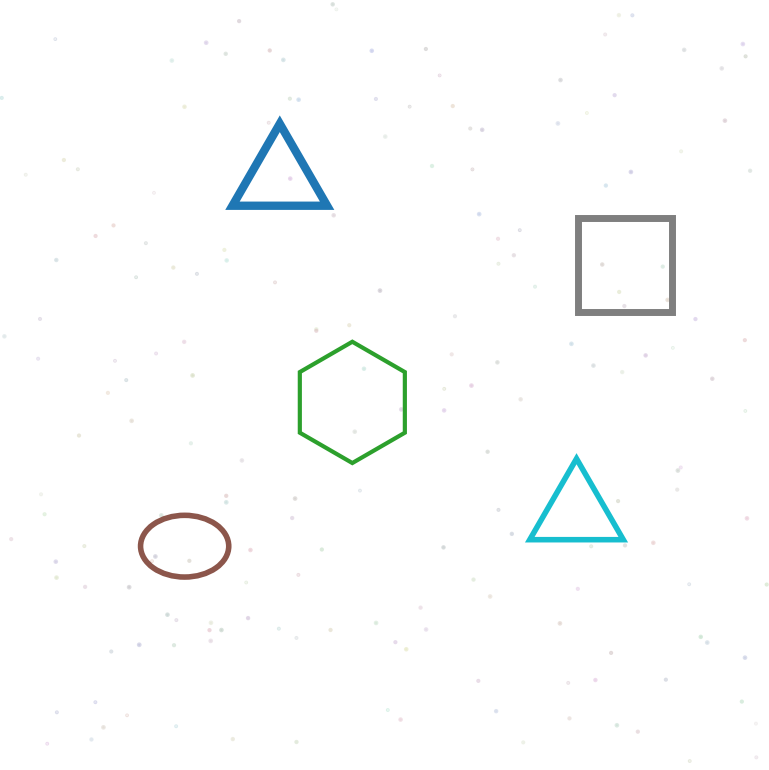[{"shape": "triangle", "thickness": 3, "radius": 0.35, "center": [0.363, 0.768]}, {"shape": "hexagon", "thickness": 1.5, "radius": 0.39, "center": [0.458, 0.477]}, {"shape": "oval", "thickness": 2, "radius": 0.29, "center": [0.24, 0.291]}, {"shape": "square", "thickness": 2.5, "radius": 0.31, "center": [0.812, 0.656]}, {"shape": "triangle", "thickness": 2, "radius": 0.35, "center": [0.749, 0.334]}]